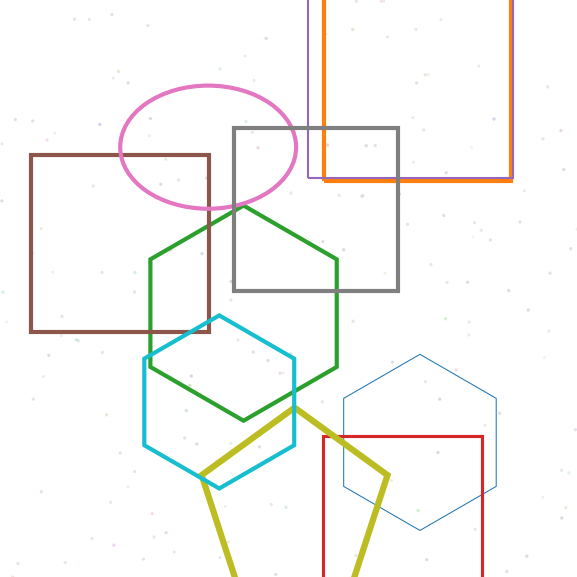[{"shape": "hexagon", "thickness": 0.5, "radius": 0.76, "center": [0.727, 0.233]}, {"shape": "square", "thickness": 2, "radius": 0.81, "center": [0.723, 0.847]}, {"shape": "hexagon", "thickness": 2, "radius": 0.93, "center": [0.422, 0.457]}, {"shape": "square", "thickness": 1.5, "radius": 0.69, "center": [0.697, 0.106]}, {"shape": "square", "thickness": 1, "radius": 0.89, "center": [0.711, 0.868]}, {"shape": "square", "thickness": 2, "radius": 0.77, "center": [0.208, 0.578]}, {"shape": "oval", "thickness": 2, "radius": 0.76, "center": [0.36, 0.744]}, {"shape": "square", "thickness": 2, "radius": 0.71, "center": [0.547, 0.637]}, {"shape": "pentagon", "thickness": 3, "radius": 0.85, "center": [0.51, 0.124]}, {"shape": "hexagon", "thickness": 2, "radius": 0.75, "center": [0.38, 0.303]}]